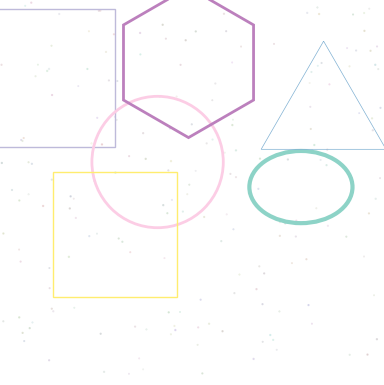[{"shape": "oval", "thickness": 3, "radius": 0.67, "center": [0.782, 0.514]}, {"shape": "square", "thickness": 1, "radius": 0.9, "center": [0.119, 0.797]}, {"shape": "triangle", "thickness": 0.5, "radius": 0.94, "center": [0.84, 0.706]}, {"shape": "circle", "thickness": 2, "radius": 0.85, "center": [0.409, 0.579]}, {"shape": "hexagon", "thickness": 2, "radius": 0.98, "center": [0.49, 0.838]}, {"shape": "square", "thickness": 1, "radius": 0.81, "center": [0.299, 0.391]}]